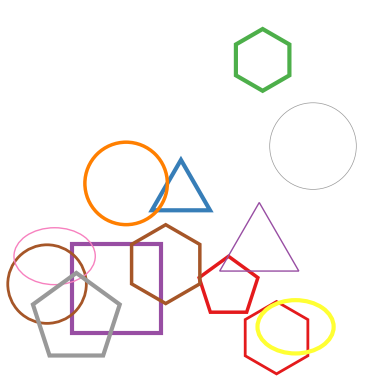[{"shape": "hexagon", "thickness": 2, "radius": 0.47, "center": [0.718, 0.123]}, {"shape": "pentagon", "thickness": 2.5, "radius": 0.4, "center": [0.594, 0.254]}, {"shape": "triangle", "thickness": 3, "radius": 0.44, "center": [0.47, 0.497]}, {"shape": "hexagon", "thickness": 3, "radius": 0.4, "center": [0.682, 0.844]}, {"shape": "triangle", "thickness": 1, "radius": 0.59, "center": [0.673, 0.355]}, {"shape": "square", "thickness": 3, "radius": 0.57, "center": [0.303, 0.251]}, {"shape": "circle", "thickness": 2.5, "radius": 0.54, "center": [0.328, 0.524]}, {"shape": "oval", "thickness": 3, "radius": 0.49, "center": [0.768, 0.151]}, {"shape": "circle", "thickness": 2, "radius": 0.51, "center": [0.122, 0.262]}, {"shape": "hexagon", "thickness": 2.5, "radius": 0.51, "center": [0.43, 0.314]}, {"shape": "oval", "thickness": 1, "radius": 0.53, "center": [0.142, 0.335]}, {"shape": "circle", "thickness": 0.5, "radius": 0.56, "center": [0.813, 0.621]}, {"shape": "pentagon", "thickness": 3, "radius": 0.59, "center": [0.198, 0.173]}]